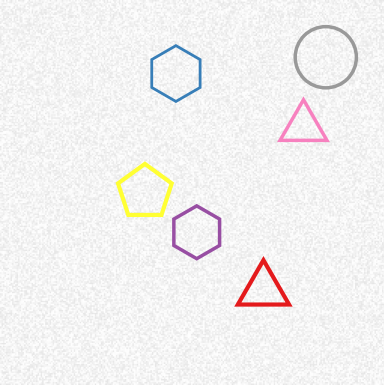[{"shape": "triangle", "thickness": 3, "radius": 0.38, "center": [0.684, 0.247]}, {"shape": "hexagon", "thickness": 2, "radius": 0.36, "center": [0.457, 0.809]}, {"shape": "hexagon", "thickness": 2.5, "radius": 0.34, "center": [0.511, 0.397]}, {"shape": "pentagon", "thickness": 3, "radius": 0.37, "center": [0.376, 0.501]}, {"shape": "triangle", "thickness": 2.5, "radius": 0.35, "center": [0.788, 0.671]}, {"shape": "circle", "thickness": 2.5, "radius": 0.4, "center": [0.846, 0.851]}]